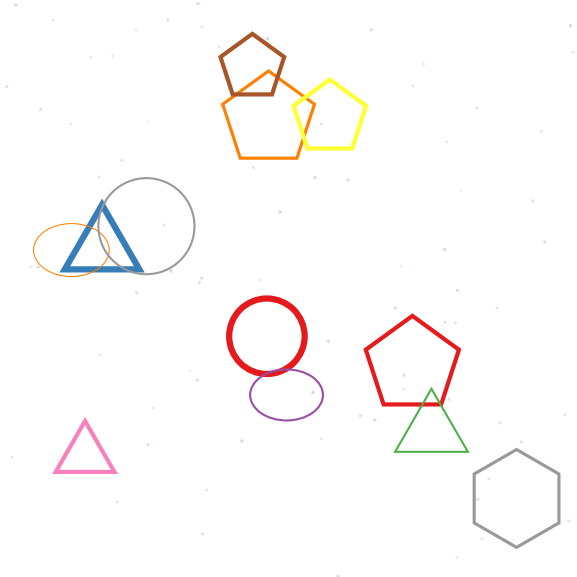[{"shape": "pentagon", "thickness": 2, "radius": 0.42, "center": [0.714, 0.367]}, {"shape": "circle", "thickness": 3, "radius": 0.33, "center": [0.462, 0.417]}, {"shape": "triangle", "thickness": 3, "radius": 0.37, "center": [0.177, 0.57]}, {"shape": "triangle", "thickness": 1, "radius": 0.36, "center": [0.747, 0.253]}, {"shape": "oval", "thickness": 1, "radius": 0.32, "center": [0.496, 0.315]}, {"shape": "oval", "thickness": 0.5, "radius": 0.33, "center": [0.124, 0.566]}, {"shape": "pentagon", "thickness": 1.5, "radius": 0.42, "center": [0.465, 0.793]}, {"shape": "pentagon", "thickness": 2, "radius": 0.33, "center": [0.571, 0.795]}, {"shape": "pentagon", "thickness": 2, "radius": 0.29, "center": [0.437, 0.883]}, {"shape": "triangle", "thickness": 2, "radius": 0.29, "center": [0.147, 0.211]}, {"shape": "circle", "thickness": 1, "radius": 0.42, "center": [0.254, 0.607]}, {"shape": "hexagon", "thickness": 1.5, "radius": 0.42, "center": [0.894, 0.136]}]